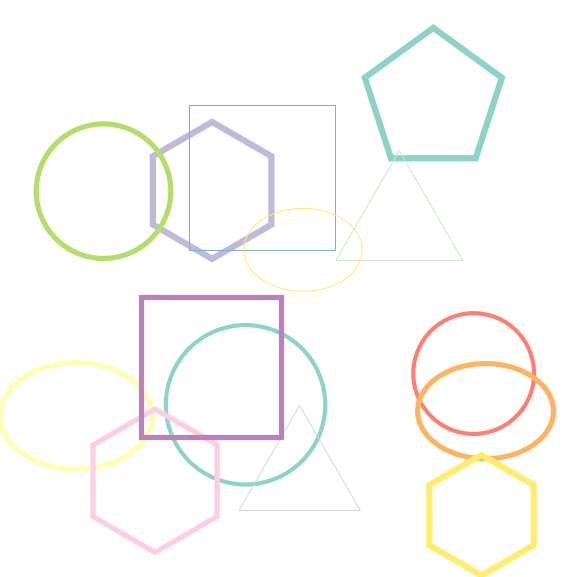[{"shape": "pentagon", "thickness": 3, "radius": 0.62, "center": [0.75, 0.826]}, {"shape": "circle", "thickness": 2, "radius": 0.69, "center": [0.425, 0.298]}, {"shape": "oval", "thickness": 2.5, "radius": 0.66, "center": [0.132, 0.279]}, {"shape": "hexagon", "thickness": 3, "radius": 0.59, "center": [0.367, 0.669]}, {"shape": "circle", "thickness": 2, "radius": 0.52, "center": [0.82, 0.352]}, {"shape": "square", "thickness": 0.5, "radius": 0.63, "center": [0.454, 0.692]}, {"shape": "oval", "thickness": 2.5, "radius": 0.59, "center": [0.841, 0.287]}, {"shape": "circle", "thickness": 2.5, "radius": 0.58, "center": [0.179, 0.668]}, {"shape": "hexagon", "thickness": 2.5, "radius": 0.62, "center": [0.268, 0.167]}, {"shape": "triangle", "thickness": 0.5, "radius": 0.61, "center": [0.519, 0.176]}, {"shape": "square", "thickness": 2.5, "radius": 0.61, "center": [0.366, 0.363]}, {"shape": "triangle", "thickness": 0.5, "radius": 0.63, "center": [0.691, 0.612]}, {"shape": "hexagon", "thickness": 3, "radius": 0.52, "center": [0.834, 0.107]}, {"shape": "oval", "thickness": 0.5, "radius": 0.51, "center": [0.525, 0.566]}]